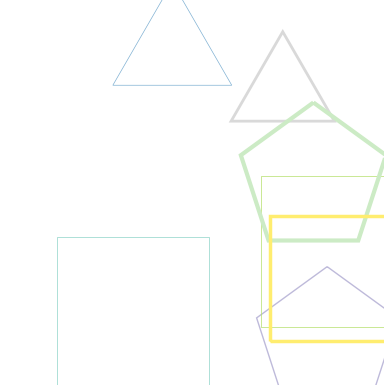[{"shape": "square", "thickness": 0.5, "radius": 0.99, "center": [0.345, 0.188]}, {"shape": "pentagon", "thickness": 1, "radius": 0.96, "center": [0.85, 0.115]}, {"shape": "triangle", "thickness": 0.5, "radius": 0.89, "center": [0.448, 0.868]}, {"shape": "square", "thickness": 0.5, "radius": 0.98, "center": [0.874, 0.347]}, {"shape": "triangle", "thickness": 2, "radius": 0.77, "center": [0.734, 0.763]}, {"shape": "pentagon", "thickness": 3, "radius": 0.99, "center": [0.814, 0.536]}, {"shape": "square", "thickness": 2.5, "radius": 0.81, "center": [0.862, 0.277]}]